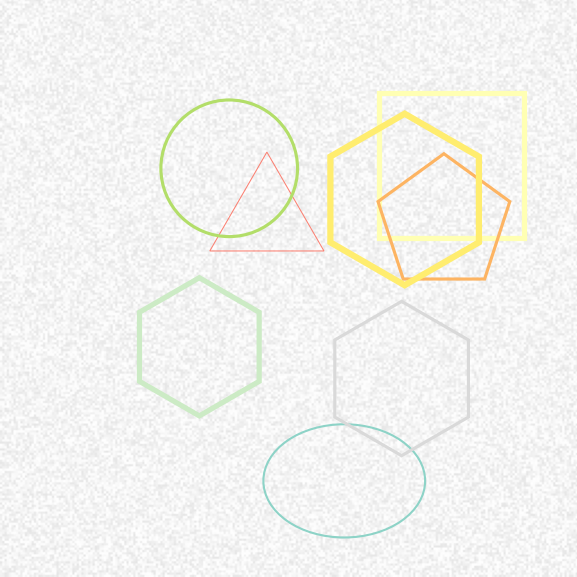[{"shape": "oval", "thickness": 1, "radius": 0.7, "center": [0.596, 0.166]}, {"shape": "square", "thickness": 2.5, "radius": 0.63, "center": [0.781, 0.712]}, {"shape": "triangle", "thickness": 0.5, "radius": 0.57, "center": [0.462, 0.622]}, {"shape": "pentagon", "thickness": 1.5, "radius": 0.6, "center": [0.769, 0.613]}, {"shape": "circle", "thickness": 1.5, "radius": 0.59, "center": [0.397, 0.708]}, {"shape": "hexagon", "thickness": 1.5, "radius": 0.67, "center": [0.695, 0.344]}, {"shape": "hexagon", "thickness": 2.5, "radius": 0.6, "center": [0.345, 0.399]}, {"shape": "hexagon", "thickness": 3, "radius": 0.74, "center": [0.701, 0.654]}]